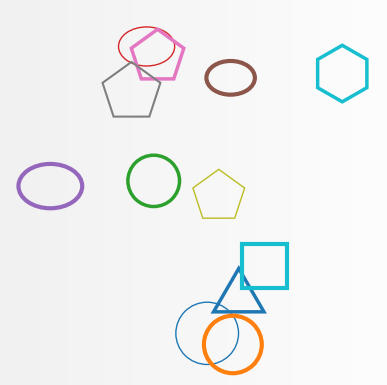[{"shape": "circle", "thickness": 1, "radius": 0.4, "center": [0.535, 0.134]}, {"shape": "triangle", "thickness": 2.5, "radius": 0.38, "center": [0.616, 0.228]}, {"shape": "circle", "thickness": 3, "radius": 0.37, "center": [0.601, 0.105]}, {"shape": "circle", "thickness": 2.5, "radius": 0.33, "center": [0.397, 0.53]}, {"shape": "oval", "thickness": 1, "radius": 0.36, "center": [0.378, 0.879]}, {"shape": "oval", "thickness": 3, "radius": 0.41, "center": [0.13, 0.517]}, {"shape": "oval", "thickness": 3, "radius": 0.31, "center": [0.595, 0.798]}, {"shape": "pentagon", "thickness": 2.5, "radius": 0.36, "center": [0.407, 0.853]}, {"shape": "pentagon", "thickness": 1.5, "radius": 0.39, "center": [0.339, 0.761]}, {"shape": "pentagon", "thickness": 1, "radius": 0.35, "center": [0.565, 0.49]}, {"shape": "hexagon", "thickness": 2.5, "radius": 0.37, "center": [0.883, 0.809]}, {"shape": "square", "thickness": 3, "radius": 0.29, "center": [0.683, 0.309]}]